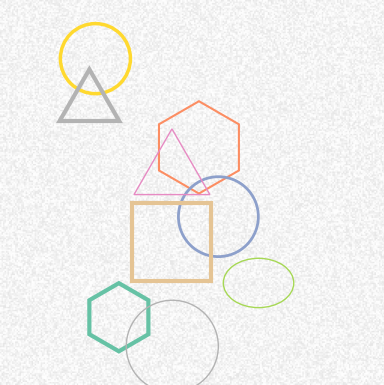[{"shape": "hexagon", "thickness": 3, "radius": 0.44, "center": [0.309, 0.176]}, {"shape": "hexagon", "thickness": 1.5, "radius": 0.6, "center": [0.517, 0.617]}, {"shape": "circle", "thickness": 2, "radius": 0.52, "center": [0.567, 0.437]}, {"shape": "triangle", "thickness": 1, "radius": 0.57, "center": [0.447, 0.551]}, {"shape": "oval", "thickness": 1, "radius": 0.46, "center": [0.672, 0.265]}, {"shape": "circle", "thickness": 2.5, "radius": 0.45, "center": [0.248, 0.848]}, {"shape": "square", "thickness": 3, "radius": 0.51, "center": [0.446, 0.371]}, {"shape": "triangle", "thickness": 3, "radius": 0.45, "center": [0.232, 0.73]}, {"shape": "circle", "thickness": 1, "radius": 0.6, "center": [0.447, 0.101]}]